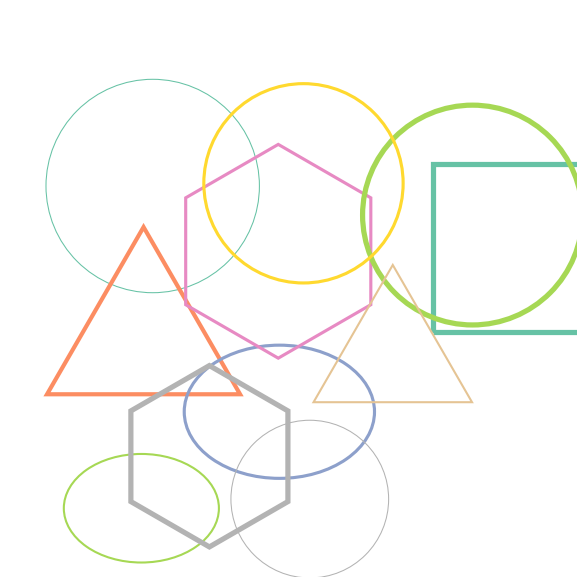[{"shape": "square", "thickness": 2.5, "radius": 0.73, "center": [0.895, 0.569]}, {"shape": "circle", "thickness": 0.5, "radius": 0.92, "center": [0.264, 0.677]}, {"shape": "triangle", "thickness": 2, "radius": 0.96, "center": [0.249, 0.413]}, {"shape": "oval", "thickness": 1.5, "radius": 0.82, "center": [0.484, 0.286]}, {"shape": "hexagon", "thickness": 1.5, "radius": 0.93, "center": [0.482, 0.564]}, {"shape": "circle", "thickness": 2.5, "radius": 0.95, "center": [0.818, 0.627]}, {"shape": "oval", "thickness": 1, "radius": 0.67, "center": [0.245, 0.119]}, {"shape": "circle", "thickness": 1.5, "radius": 0.86, "center": [0.525, 0.682]}, {"shape": "triangle", "thickness": 1, "radius": 0.79, "center": [0.68, 0.382]}, {"shape": "circle", "thickness": 0.5, "radius": 0.68, "center": [0.536, 0.135]}, {"shape": "hexagon", "thickness": 2.5, "radius": 0.78, "center": [0.363, 0.209]}]